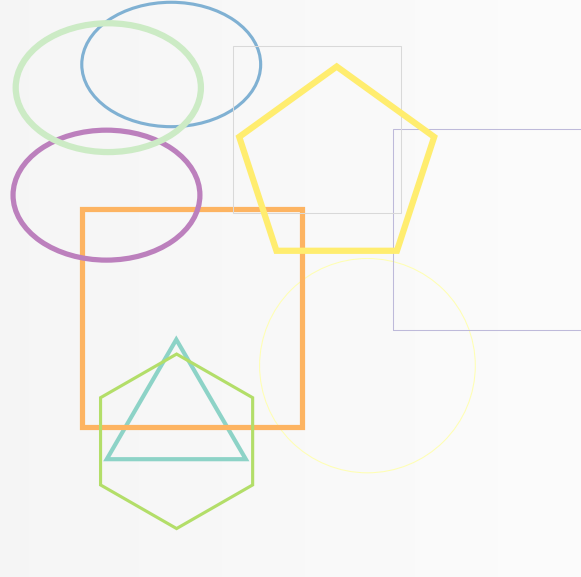[{"shape": "triangle", "thickness": 2, "radius": 0.69, "center": [0.303, 0.273]}, {"shape": "circle", "thickness": 0.5, "radius": 0.93, "center": [0.632, 0.366]}, {"shape": "square", "thickness": 0.5, "radius": 0.87, "center": [0.851, 0.602]}, {"shape": "oval", "thickness": 1.5, "radius": 0.77, "center": [0.295, 0.887]}, {"shape": "square", "thickness": 2.5, "radius": 0.95, "center": [0.33, 0.448]}, {"shape": "hexagon", "thickness": 1.5, "radius": 0.76, "center": [0.304, 0.235]}, {"shape": "square", "thickness": 0.5, "radius": 0.72, "center": [0.545, 0.775]}, {"shape": "oval", "thickness": 2.5, "radius": 0.8, "center": [0.183, 0.661]}, {"shape": "oval", "thickness": 3, "radius": 0.8, "center": [0.186, 0.847]}, {"shape": "pentagon", "thickness": 3, "radius": 0.88, "center": [0.579, 0.708]}]